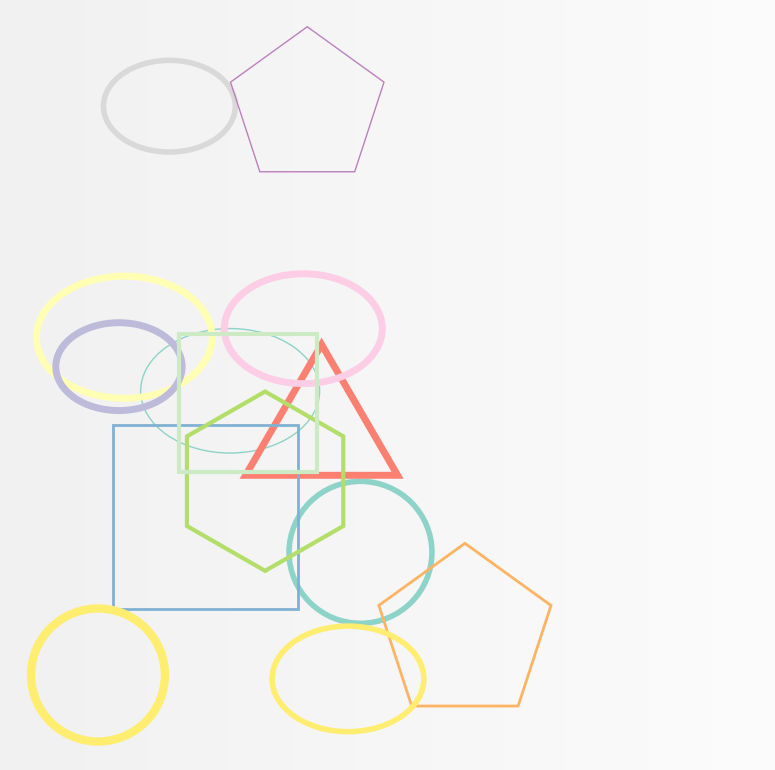[{"shape": "circle", "thickness": 2, "radius": 0.46, "center": [0.465, 0.283]}, {"shape": "oval", "thickness": 0.5, "radius": 0.58, "center": [0.297, 0.492]}, {"shape": "oval", "thickness": 2.5, "radius": 0.57, "center": [0.16, 0.562]}, {"shape": "oval", "thickness": 2.5, "radius": 0.41, "center": [0.154, 0.524]}, {"shape": "triangle", "thickness": 2.5, "radius": 0.57, "center": [0.415, 0.439]}, {"shape": "square", "thickness": 1, "radius": 0.6, "center": [0.265, 0.328]}, {"shape": "pentagon", "thickness": 1, "radius": 0.58, "center": [0.6, 0.178]}, {"shape": "hexagon", "thickness": 1.5, "radius": 0.58, "center": [0.342, 0.375]}, {"shape": "oval", "thickness": 2.5, "radius": 0.51, "center": [0.391, 0.573]}, {"shape": "oval", "thickness": 2, "radius": 0.43, "center": [0.219, 0.862]}, {"shape": "pentagon", "thickness": 0.5, "radius": 0.52, "center": [0.396, 0.861]}, {"shape": "square", "thickness": 1.5, "radius": 0.45, "center": [0.32, 0.476]}, {"shape": "oval", "thickness": 2, "radius": 0.49, "center": [0.449, 0.118]}, {"shape": "circle", "thickness": 3, "radius": 0.43, "center": [0.126, 0.123]}]